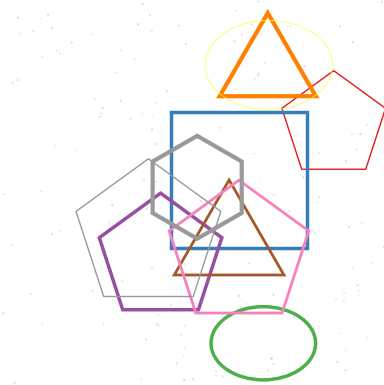[{"shape": "pentagon", "thickness": 1, "radius": 0.71, "center": [0.867, 0.675]}, {"shape": "square", "thickness": 2.5, "radius": 0.88, "center": [0.622, 0.532]}, {"shape": "oval", "thickness": 2.5, "radius": 0.68, "center": [0.684, 0.108]}, {"shape": "pentagon", "thickness": 2.5, "radius": 0.84, "center": [0.417, 0.331]}, {"shape": "triangle", "thickness": 3, "radius": 0.72, "center": [0.695, 0.822]}, {"shape": "oval", "thickness": 0.5, "radius": 0.83, "center": [0.698, 0.831]}, {"shape": "triangle", "thickness": 2, "radius": 0.82, "center": [0.595, 0.368]}, {"shape": "pentagon", "thickness": 2, "radius": 0.95, "center": [0.621, 0.341]}, {"shape": "hexagon", "thickness": 3, "radius": 0.67, "center": [0.512, 0.514]}, {"shape": "pentagon", "thickness": 1, "radius": 0.99, "center": [0.386, 0.39]}]